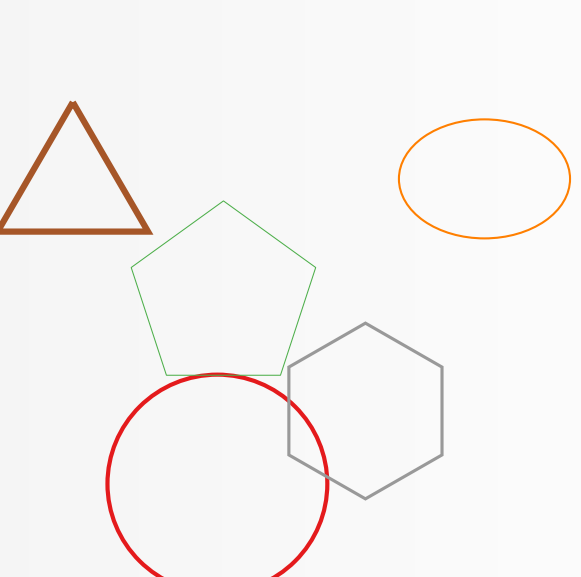[{"shape": "circle", "thickness": 2, "radius": 0.95, "center": [0.374, 0.161]}, {"shape": "pentagon", "thickness": 0.5, "radius": 0.83, "center": [0.384, 0.484]}, {"shape": "oval", "thickness": 1, "radius": 0.74, "center": [0.834, 0.689]}, {"shape": "triangle", "thickness": 3, "radius": 0.75, "center": [0.125, 0.673]}, {"shape": "hexagon", "thickness": 1.5, "radius": 0.76, "center": [0.629, 0.287]}]